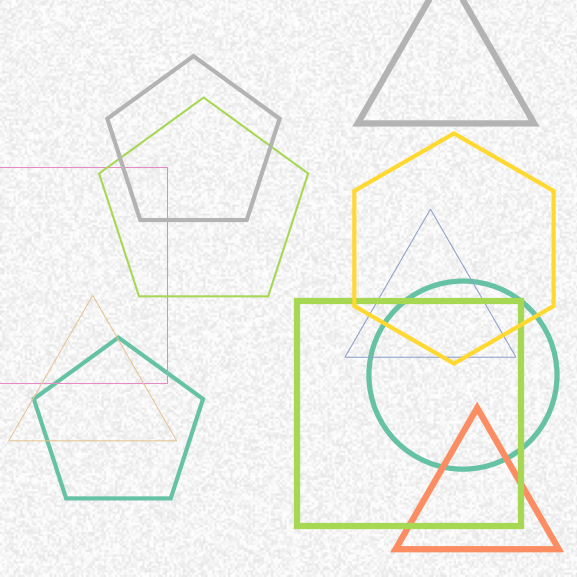[{"shape": "circle", "thickness": 2.5, "radius": 0.81, "center": [0.802, 0.35]}, {"shape": "pentagon", "thickness": 2, "radius": 0.77, "center": [0.205, 0.261]}, {"shape": "triangle", "thickness": 3, "radius": 0.82, "center": [0.826, 0.13]}, {"shape": "triangle", "thickness": 0.5, "radius": 0.85, "center": [0.745, 0.466]}, {"shape": "square", "thickness": 0.5, "radius": 0.93, "center": [0.103, 0.523]}, {"shape": "square", "thickness": 3, "radius": 0.97, "center": [0.708, 0.283]}, {"shape": "pentagon", "thickness": 1, "radius": 0.95, "center": [0.353, 0.64]}, {"shape": "hexagon", "thickness": 2, "radius": 1.0, "center": [0.786, 0.569]}, {"shape": "triangle", "thickness": 0.5, "radius": 0.84, "center": [0.161, 0.32]}, {"shape": "triangle", "thickness": 3, "radius": 0.88, "center": [0.772, 0.874]}, {"shape": "pentagon", "thickness": 2, "radius": 0.78, "center": [0.335, 0.745]}]